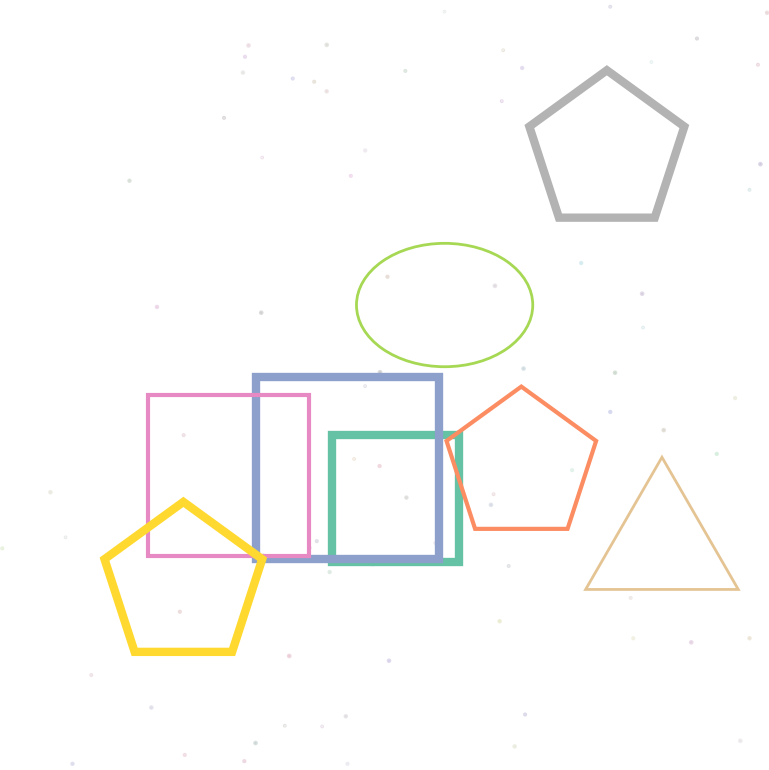[{"shape": "square", "thickness": 3, "radius": 0.41, "center": [0.514, 0.353]}, {"shape": "pentagon", "thickness": 1.5, "radius": 0.51, "center": [0.677, 0.396]}, {"shape": "square", "thickness": 3, "radius": 0.59, "center": [0.452, 0.392]}, {"shape": "square", "thickness": 1.5, "radius": 0.52, "center": [0.297, 0.382]}, {"shape": "oval", "thickness": 1, "radius": 0.57, "center": [0.577, 0.604]}, {"shape": "pentagon", "thickness": 3, "radius": 0.54, "center": [0.238, 0.241]}, {"shape": "triangle", "thickness": 1, "radius": 0.57, "center": [0.86, 0.292]}, {"shape": "pentagon", "thickness": 3, "radius": 0.53, "center": [0.788, 0.803]}]